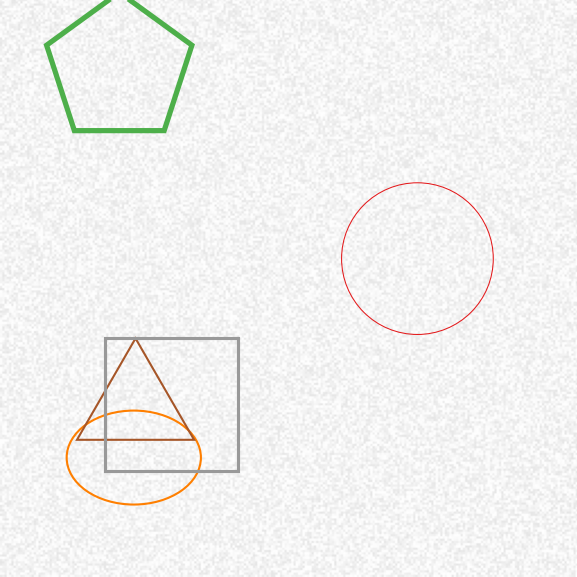[{"shape": "circle", "thickness": 0.5, "radius": 0.66, "center": [0.723, 0.551]}, {"shape": "pentagon", "thickness": 2.5, "radius": 0.66, "center": [0.207, 0.88]}, {"shape": "oval", "thickness": 1, "radius": 0.58, "center": [0.232, 0.207]}, {"shape": "triangle", "thickness": 1, "radius": 0.59, "center": [0.235, 0.296]}, {"shape": "square", "thickness": 1.5, "radius": 0.58, "center": [0.297, 0.298]}]